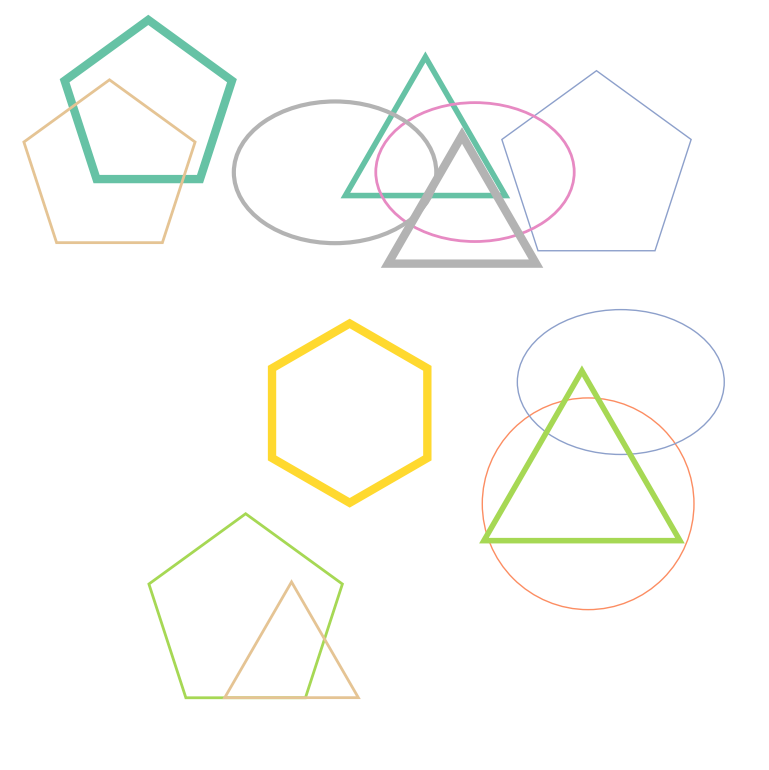[{"shape": "pentagon", "thickness": 3, "radius": 0.57, "center": [0.193, 0.86]}, {"shape": "triangle", "thickness": 2, "radius": 0.6, "center": [0.552, 0.806]}, {"shape": "circle", "thickness": 0.5, "radius": 0.69, "center": [0.764, 0.346]}, {"shape": "oval", "thickness": 0.5, "radius": 0.67, "center": [0.806, 0.504]}, {"shape": "pentagon", "thickness": 0.5, "radius": 0.65, "center": [0.775, 0.779]}, {"shape": "oval", "thickness": 1, "radius": 0.64, "center": [0.617, 0.777]}, {"shape": "pentagon", "thickness": 1, "radius": 0.66, "center": [0.319, 0.201]}, {"shape": "triangle", "thickness": 2, "radius": 0.73, "center": [0.756, 0.371]}, {"shape": "hexagon", "thickness": 3, "radius": 0.58, "center": [0.454, 0.463]}, {"shape": "pentagon", "thickness": 1, "radius": 0.58, "center": [0.142, 0.779]}, {"shape": "triangle", "thickness": 1, "radius": 0.5, "center": [0.379, 0.144]}, {"shape": "oval", "thickness": 1.5, "radius": 0.66, "center": [0.435, 0.776]}, {"shape": "triangle", "thickness": 3, "radius": 0.55, "center": [0.6, 0.713]}]